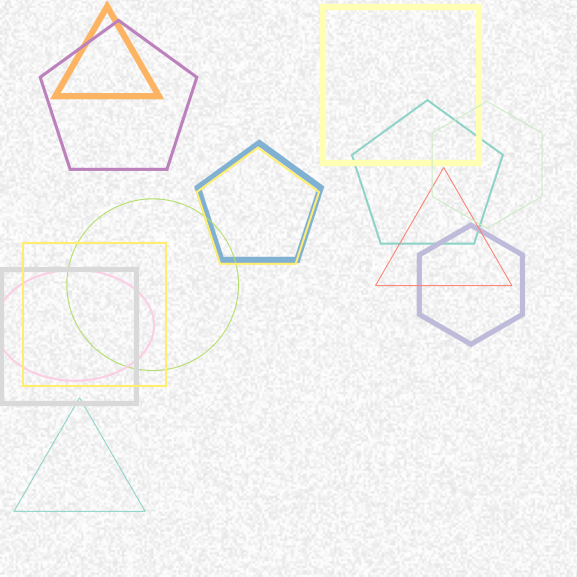[{"shape": "pentagon", "thickness": 1, "radius": 0.69, "center": [0.74, 0.688]}, {"shape": "triangle", "thickness": 0.5, "radius": 0.66, "center": [0.138, 0.179]}, {"shape": "square", "thickness": 3, "radius": 0.68, "center": [0.694, 0.852]}, {"shape": "hexagon", "thickness": 2.5, "radius": 0.52, "center": [0.815, 0.506]}, {"shape": "triangle", "thickness": 0.5, "radius": 0.68, "center": [0.768, 0.573]}, {"shape": "pentagon", "thickness": 3, "radius": 0.56, "center": [0.449, 0.64]}, {"shape": "triangle", "thickness": 3, "radius": 0.52, "center": [0.186, 0.884]}, {"shape": "circle", "thickness": 0.5, "radius": 0.74, "center": [0.264, 0.506]}, {"shape": "oval", "thickness": 1, "radius": 0.69, "center": [0.13, 0.436]}, {"shape": "square", "thickness": 2.5, "radius": 0.58, "center": [0.119, 0.418]}, {"shape": "pentagon", "thickness": 1.5, "radius": 0.71, "center": [0.205, 0.821]}, {"shape": "hexagon", "thickness": 0.5, "radius": 0.55, "center": [0.843, 0.714]}, {"shape": "pentagon", "thickness": 1, "radius": 0.56, "center": [0.447, 0.632]}, {"shape": "square", "thickness": 1, "radius": 0.62, "center": [0.163, 0.454]}]